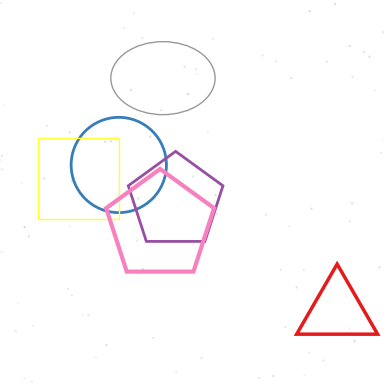[{"shape": "triangle", "thickness": 2.5, "radius": 0.61, "center": [0.876, 0.193]}, {"shape": "circle", "thickness": 2, "radius": 0.62, "center": [0.309, 0.571]}, {"shape": "pentagon", "thickness": 2, "radius": 0.65, "center": [0.456, 0.478]}, {"shape": "square", "thickness": 1, "radius": 0.53, "center": [0.204, 0.536]}, {"shape": "pentagon", "thickness": 3, "radius": 0.74, "center": [0.416, 0.414]}, {"shape": "oval", "thickness": 1, "radius": 0.68, "center": [0.423, 0.797]}]